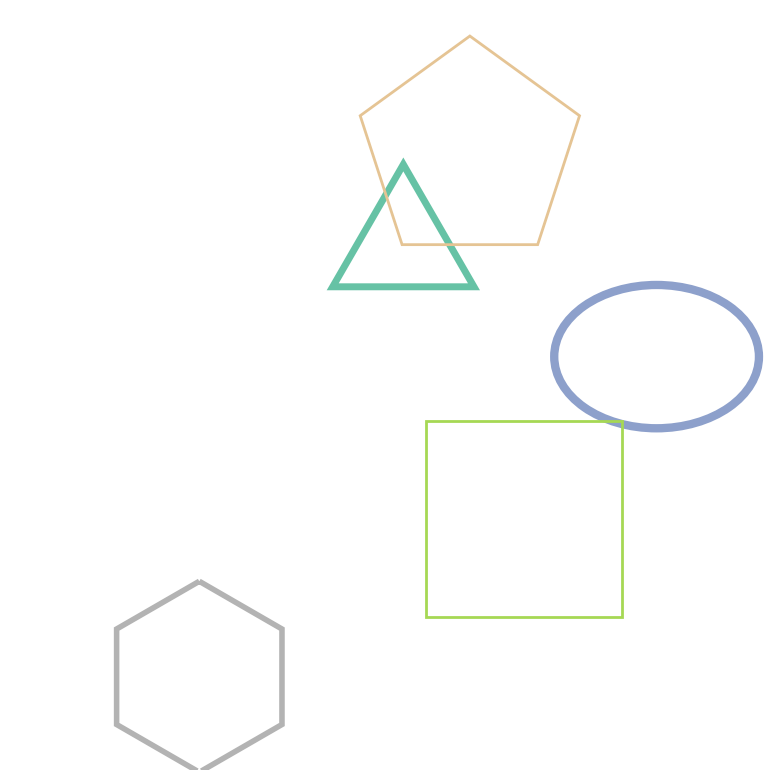[{"shape": "triangle", "thickness": 2.5, "radius": 0.53, "center": [0.524, 0.681]}, {"shape": "oval", "thickness": 3, "radius": 0.66, "center": [0.853, 0.537]}, {"shape": "square", "thickness": 1, "radius": 0.64, "center": [0.681, 0.326]}, {"shape": "pentagon", "thickness": 1, "radius": 0.75, "center": [0.61, 0.803]}, {"shape": "hexagon", "thickness": 2, "radius": 0.62, "center": [0.259, 0.121]}]